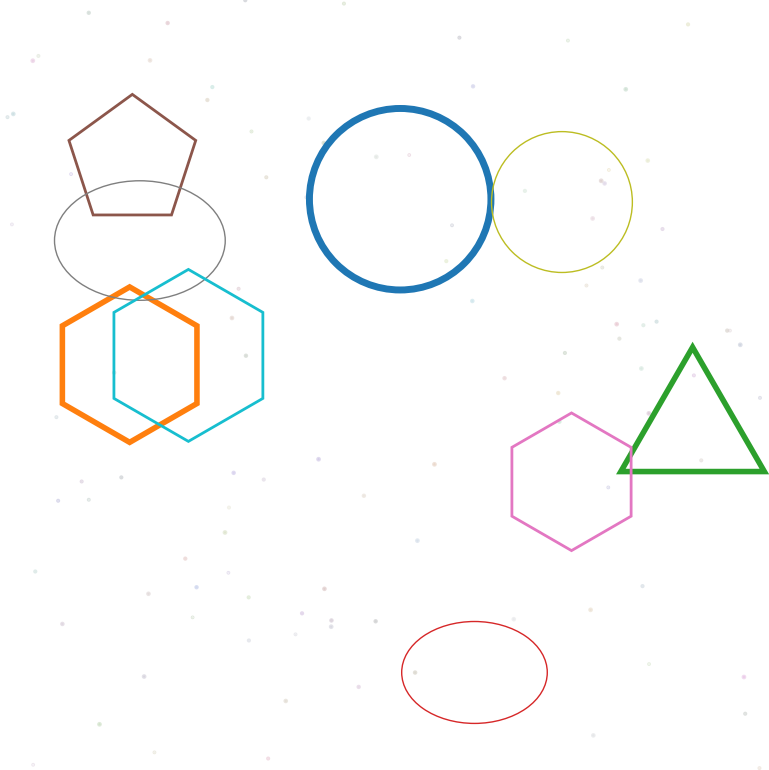[{"shape": "circle", "thickness": 2.5, "radius": 0.59, "center": [0.52, 0.741]}, {"shape": "hexagon", "thickness": 2, "radius": 0.5, "center": [0.168, 0.526]}, {"shape": "triangle", "thickness": 2, "radius": 0.54, "center": [0.899, 0.441]}, {"shape": "oval", "thickness": 0.5, "radius": 0.47, "center": [0.616, 0.127]}, {"shape": "pentagon", "thickness": 1, "radius": 0.43, "center": [0.172, 0.791]}, {"shape": "hexagon", "thickness": 1, "radius": 0.45, "center": [0.742, 0.374]}, {"shape": "oval", "thickness": 0.5, "radius": 0.55, "center": [0.182, 0.688]}, {"shape": "circle", "thickness": 0.5, "radius": 0.46, "center": [0.73, 0.738]}, {"shape": "hexagon", "thickness": 1, "radius": 0.56, "center": [0.245, 0.538]}]